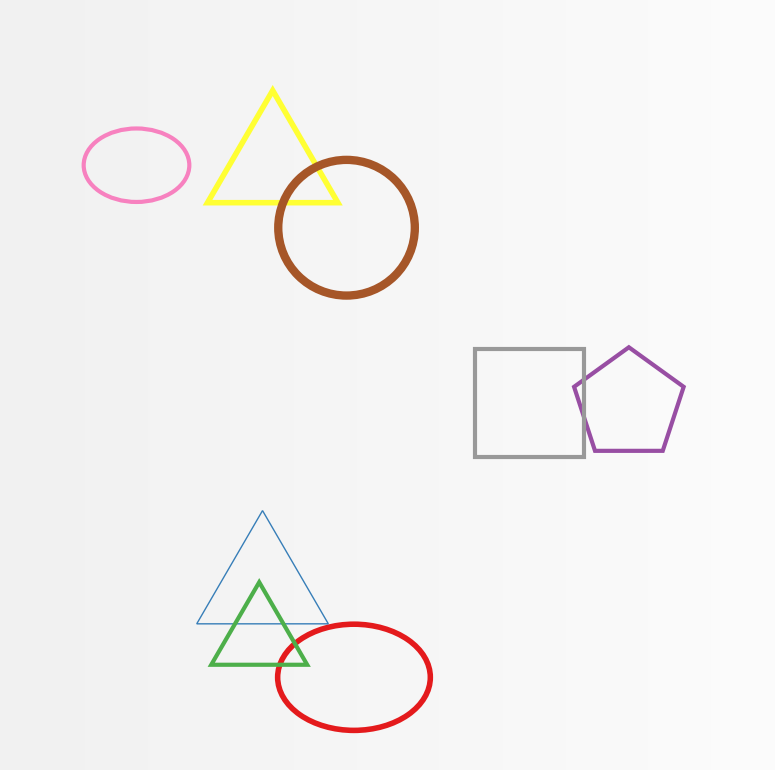[{"shape": "oval", "thickness": 2, "radius": 0.49, "center": [0.457, 0.12]}, {"shape": "triangle", "thickness": 0.5, "radius": 0.49, "center": [0.339, 0.239]}, {"shape": "triangle", "thickness": 1.5, "radius": 0.36, "center": [0.334, 0.172]}, {"shape": "pentagon", "thickness": 1.5, "radius": 0.37, "center": [0.811, 0.475]}, {"shape": "triangle", "thickness": 2, "radius": 0.49, "center": [0.352, 0.785]}, {"shape": "circle", "thickness": 3, "radius": 0.44, "center": [0.447, 0.704]}, {"shape": "oval", "thickness": 1.5, "radius": 0.34, "center": [0.176, 0.785]}, {"shape": "square", "thickness": 1.5, "radius": 0.35, "center": [0.683, 0.477]}]